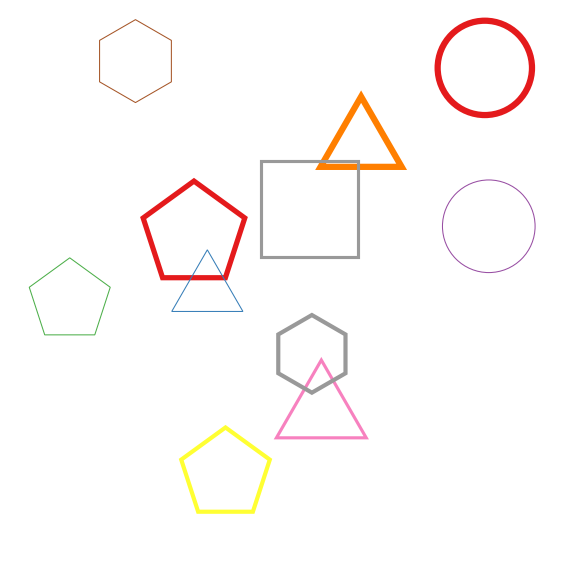[{"shape": "pentagon", "thickness": 2.5, "radius": 0.46, "center": [0.336, 0.593]}, {"shape": "circle", "thickness": 3, "radius": 0.41, "center": [0.84, 0.882]}, {"shape": "triangle", "thickness": 0.5, "radius": 0.36, "center": [0.359, 0.495]}, {"shape": "pentagon", "thickness": 0.5, "radius": 0.37, "center": [0.121, 0.479]}, {"shape": "circle", "thickness": 0.5, "radius": 0.4, "center": [0.846, 0.607]}, {"shape": "triangle", "thickness": 3, "radius": 0.41, "center": [0.625, 0.751]}, {"shape": "pentagon", "thickness": 2, "radius": 0.4, "center": [0.39, 0.178]}, {"shape": "hexagon", "thickness": 0.5, "radius": 0.36, "center": [0.235, 0.893]}, {"shape": "triangle", "thickness": 1.5, "radius": 0.45, "center": [0.556, 0.286]}, {"shape": "hexagon", "thickness": 2, "radius": 0.34, "center": [0.54, 0.386]}, {"shape": "square", "thickness": 1.5, "radius": 0.42, "center": [0.536, 0.637]}]